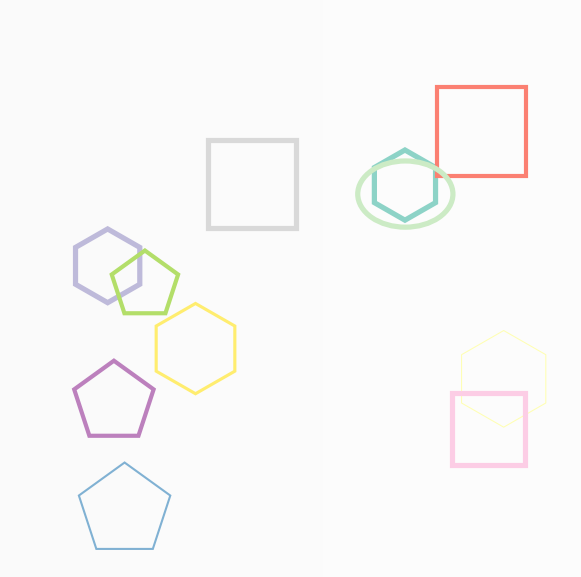[{"shape": "hexagon", "thickness": 2.5, "radius": 0.3, "center": [0.697, 0.679]}, {"shape": "hexagon", "thickness": 0.5, "radius": 0.42, "center": [0.867, 0.343]}, {"shape": "hexagon", "thickness": 2.5, "radius": 0.32, "center": [0.185, 0.539]}, {"shape": "square", "thickness": 2, "radius": 0.38, "center": [0.828, 0.771]}, {"shape": "pentagon", "thickness": 1, "radius": 0.41, "center": [0.214, 0.116]}, {"shape": "pentagon", "thickness": 2, "radius": 0.3, "center": [0.249, 0.505]}, {"shape": "square", "thickness": 2.5, "radius": 0.31, "center": [0.841, 0.256]}, {"shape": "square", "thickness": 2.5, "radius": 0.38, "center": [0.433, 0.68]}, {"shape": "pentagon", "thickness": 2, "radius": 0.36, "center": [0.196, 0.303]}, {"shape": "oval", "thickness": 2.5, "radius": 0.41, "center": [0.697, 0.663]}, {"shape": "hexagon", "thickness": 1.5, "radius": 0.39, "center": [0.336, 0.396]}]